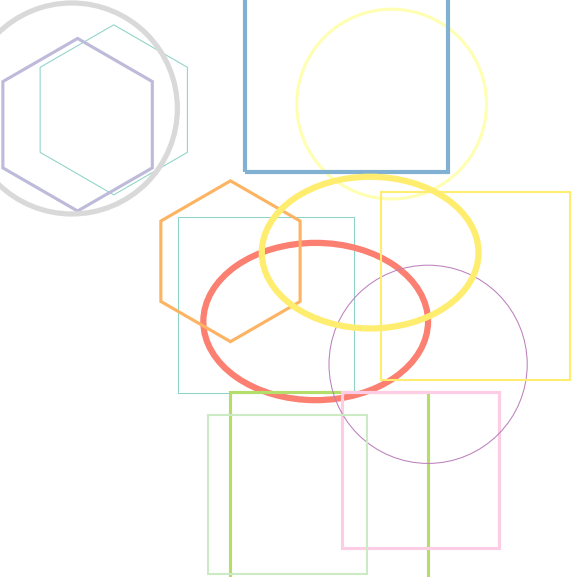[{"shape": "square", "thickness": 0.5, "radius": 0.76, "center": [0.461, 0.472]}, {"shape": "hexagon", "thickness": 0.5, "radius": 0.74, "center": [0.197, 0.809]}, {"shape": "circle", "thickness": 1.5, "radius": 0.82, "center": [0.678, 0.819]}, {"shape": "hexagon", "thickness": 1.5, "radius": 0.75, "center": [0.134, 0.783]}, {"shape": "oval", "thickness": 3, "radius": 0.97, "center": [0.547, 0.442]}, {"shape": "square", "thickness": 2, "radius": 0.88, "center": [0.6, 0.878]}, {"shape": "hexagon", "thickness": 1.5, "radius": 0.7, "center": [0.399, 0.547]}, {"shape": "square", "thickness": 1.5, "radius": 0.86, "center": [0.569, 0.149]}, {"shape": "square", "thickness": 1.5, "radius": 0.68, "center": [0.728, 0.185]}, {"shape": "circle", "thickness": 2.5, "radius": 0.91, "center": [0.124, 0.811]}, {"shape": "circle", "thickness": 0.5, "radius": 0.86, "center": [0.741, 0.368]}, {"shape": "square", "thickness": 1, "radius": 0.69, "center": [0.498, 0.142]}, {"shape": "oval", "thickness": 3, "radius": 0.94, "center": [0.641, 0.562]}, {"shape": "square", "thickness": 1, "radius": 0.82, "center": [0.823, 0.504]}]